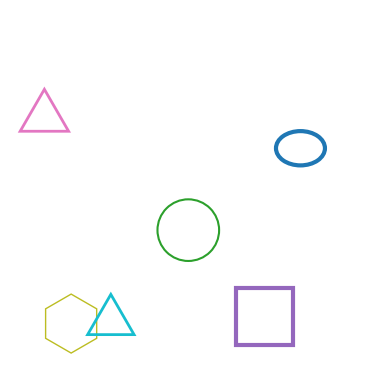[{"shape": "oval", "thickness": 3, "radius": 0.32, "center": [0.78, 0.615]}, {"shape": "circle", "thickness": 1.5, "radius": 0.4, "center": [0.489, 0.402]}, {"shape": "square", "thickness": 3, "radius": 0.37, "center": [0.687, 0.178]}, {"shape": "triangle", "thickness": 2, "radius": 0.36, "center": [0.115, 0.695]}, {"shape": "hexagon", "thickness": 1, "radius": 0.38, "center": [0.185, 0.16]}, {"shape": "triangle", "thickness": 2, "radius": 0.35, "center": [0.288, 0.166]}]